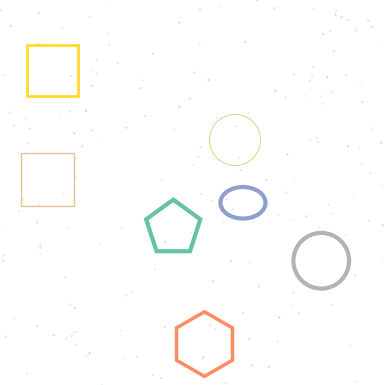[{"shape": "pentagon", "thickness": 3, "radius": 0.37, "center": [0.45, 0.407]}, {"shape": "hexagon", "thickness": 2.5, "radius": 0.42, "center": [0.531, 0.106]}, {"shape": "oval", "thickness": 3, "radius": 0.29, "center": [0.631, 0.473]}, {"shape": "circle", "thickness": 0.5, "radius": 0.33, "center": [0.61, 0.636]}, {"shape": "square", "thickness": 2, "radius": 0.33, "center": [0.137, 0.817]}, {"shape": "square", "thickness": 1, "radius": 0.34, "center": [0.124, 0.534]}, {"shape": "circle", "thickness": 3, "radius": 0.36, "center": [0.834, 0.323]}]